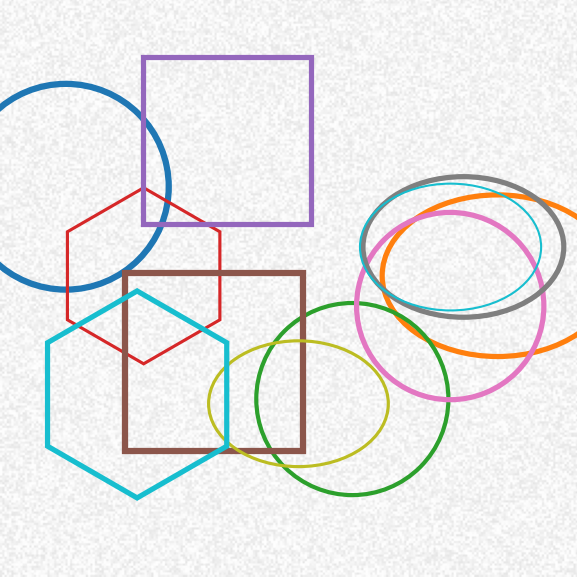[{"shape": "circle", "thickness": 3, "radius": 0.89, "center": [0.114, 0.676]}, {"shape": "oval", "thickness": 2.5, "radius": 1.0, "center": [0.862, 0.522]}, {"shape": "circle", "thickness": 2, "radius": 0.83, "center": [0.61, 0.308]}, {"shape": "hexagon", "thickness": 1.5, "radius": 0.76, "center": [0.249, 0.522]}, {"shape": "square", "thickness": 2.5, "radius": 0.73, "center": [0.393, 0.756]}, {"shape": "square", "thickness": 3, "radius": 0.77, "center": [0.371, 0.373]}, {"shape": "circle", "thickness": 2.5, "radius": 0.81, "center": [0.78, 0.469]}, {"shape": "oval", "thickness": 2.5, "radius": 0.87, "center": [0.802, 0.572]}, {"shape": "oval", "thickness": 1.5, "radius": 0.78, "center": [0.517, 0.3]}, {"shape": "hexagon", "thickness": 2.5, "radius": 0.9, "center": [0.237, 0.316]}, {"shape": "oval", "thickness": 1, "radius": 0.78, "center": [0.78, 0.571]}]